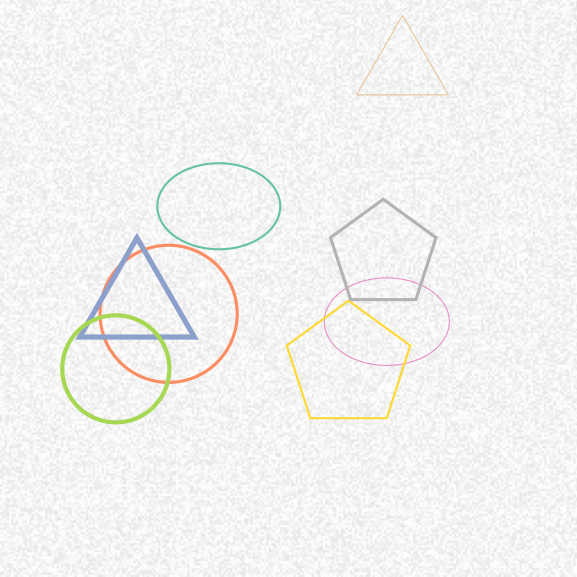[{"shape": "oval", "thickness": 1, "radius": 0.53, "center": [0.379, 0.642]}, {"shape": "circle", "thickness": 1.5, "radius": 0.59, "center": [0.292, 0.456]}, {"shape": "triangle", "thickness": 2.5, "radius": 0.57, "center": [0.237, 0.473]}, {"shape": "oval", "thickness": 0.5, "radius": 0.54, "center": [0.67, 0.442]}, {"shape": "circle", "thickness": 2, "radius": 0.46, "center": [0.201, 0.36]}, {"shape": "pentagon", "thickness": 1, "radius": 0.56, "center": [0.603, 0.366]}, {"shape": "triangle", "thickness": 0.5, "radius": 0.46, "center": [0.697, 0.881]}, {"shape": "pentagon", "thickness": 1.5, "radius": 0.48, "center": [0.664, 0.558]}]